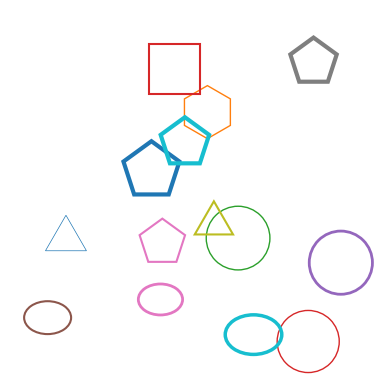[{"shape": "triangle", "thickness": 0.5, "radius": 0.31, "center": [0.171, 0.379]}, {"shape": "pentagon", "thickness": 3, "radius": 0.38, "center": [0.393, 0.557]}, {"shape": "hexagon", "thickness": 1, "radius": 0.34, "center": [0.539, 0.709]}, {"shape": "circle", "thickness": 1, "radius": 0.41, "center": [0.618, 0.382]}, {"shape": "circle", "thickness": 1, "radius": 0.4, "center": [0.801, 0.113]}, {"shape": "square", "thickness": 1.5, "radius": 0.33, "center": [0.453, 0.821]}, {"shape": "circle", "thickness": 2, "radius": 0.41, "center": [0.885, 0.318]}, {"shape": "oval", "thickness": 1.5, "radius": 0.31, "center": [0.124, 0.175]}, {"shape": "pentagon", "thickness": 1.5, "radius": 0.31, "center": [0.422, 0.37]}, {"shape": "oval", "thickness": 2, "radius": 0.29, "center": [0.417, 0.222]}, {"shape": "pentagon", "thickness": 3, "radius": 0.32, "center": [0.814, 0.839]}, {"shape": "triangle", "thickness": 1.5, "radius": 0.29, "center": [0.556, 0.42]}, {"shape": "pentagon", "thickness": 3, "radius": 0.33, "center": [0.48, 0.629]}, {"shape": "oval", "thickness": 2.5, "radius": 0.37, "center": [0.658, 0.131]}]